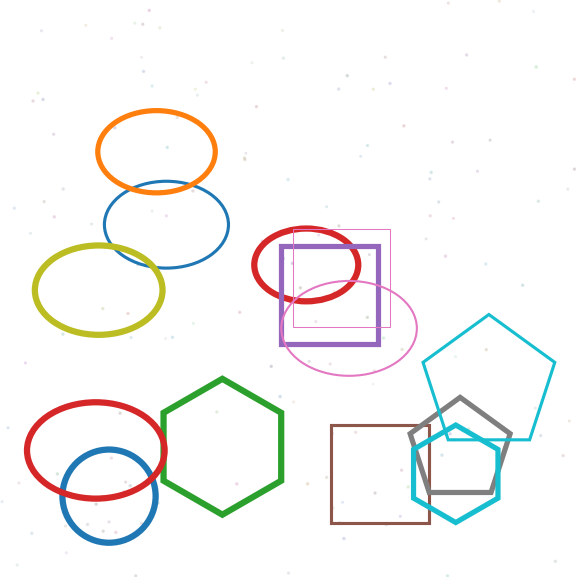[{"shape": "oval", "thickness": 1.5, "radius": 0.54, "center": [0.288, 0.61]}, {"shape": "circle", "thickness": 3, "radius": 0.4, "center": [0.189, 0.14]}, {"shape": "oval", "thickness": 2.5, "radius": 0.51, "center": [0.271, 0.736]}, {"shape": "hexagon", "thickness": 3, "radius": 0.59, "center": [0.385, 0.226]}, {"shape": "oval", "thickness": 3, "radius": 0.45, "center": [0.53, 0.54]}, {"shape": "oval", "thickness": 3, "radius": 0.6, "center": [0.166, 0.219]}, {"shape": "square", "thickness": 2.5, "radius": 0.42, "center": [0.57, 0.488]}, {"shape": "square", "thickness": 1.5, "radius": 0.42, "center": [0.659, 0.178]}, {"shape": "oval", "thickness": 1, "radius": 0.59, "center": [0.604, 0.431]}, {"shape": "square", "thickness": 0.5, "radius": 0.42, "center": [0.591, 0.517]}, {"shape": "pentagon", "thickness": 2.5, "radius": 0.46, "center": [0.797, 0.22]}, {"shape": "oval", "thickness": 3, "radius": 0.55, "center": [0.171, 0.497]}, {"shape": "hexagon", "thickness": 2.5, "radius": 0.42, "center": [0.789, 0.179]}, {"shape": "pentagon", "thickness": 1.5, "radius": 0.6, "center": [0.847, 0.335]}]